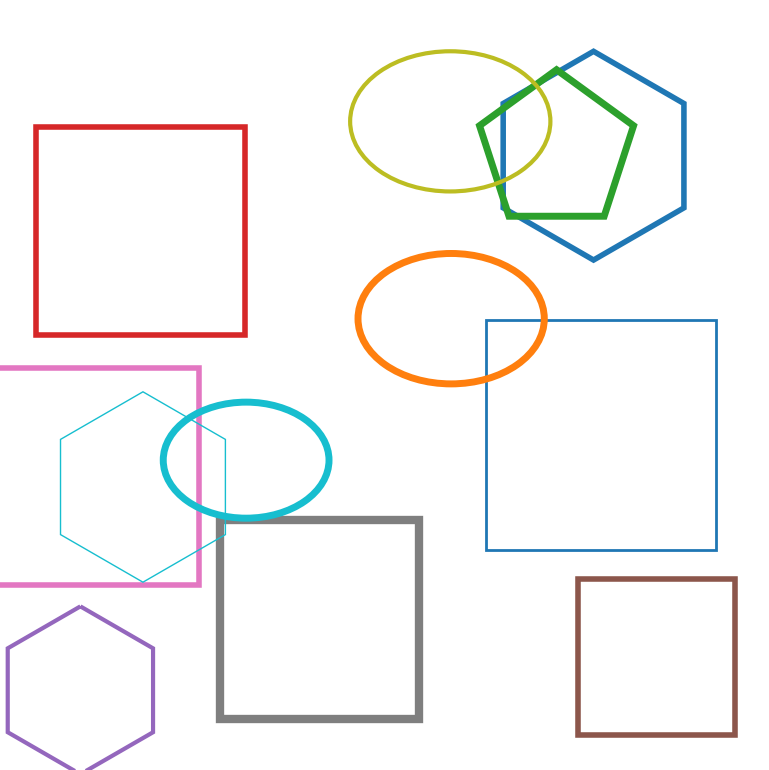[{"shape": "square", "thickness": 1, "radius": 0.75, "center": [0.781, 0.436]}, {"shape": "hexagon", "thickness": 2, "radius": 0.68, "center": [0.771, 0.798]}, {"shape": "oval", "thickness": 2.5, "radius": 0.6, "center": [0.586, 0.586]}, {"shape": "pentagon", "thickness": 2.5, "radius": 0.53, "center": [0.723, 0.804]}, {"shape": "square", "thickness": 2, "radius": 0.68, "center": [0.182, 0.7]}, {"shape": "hexagon", "thickness": 1.5, "radius": 0.54, "center": [0.104, 0.104]}, {"shape": "square", "thickness": 2, "radius": 0.51, "center": [0.853, 0.147]}, {"shape": "square", "thickness": 2, "radius": 0.71, "center": [0.117, 0.381]}, {"shape": "square", "thickness": 3, "radius": 0.64, "center": [0.415, 0.196]}, {"shape": "oval", "thickness": 1.5, "radius": 0.65, "center": [0.585, 0.842]}, {"shape": "oval", "thickness": 2.5, "radius": 0.54, "center": [0.32, 0.402]}, {"shape": "hexagon", "thickness": 0.5, "radius": 0.62, "center": [0.186, 0.368]}]